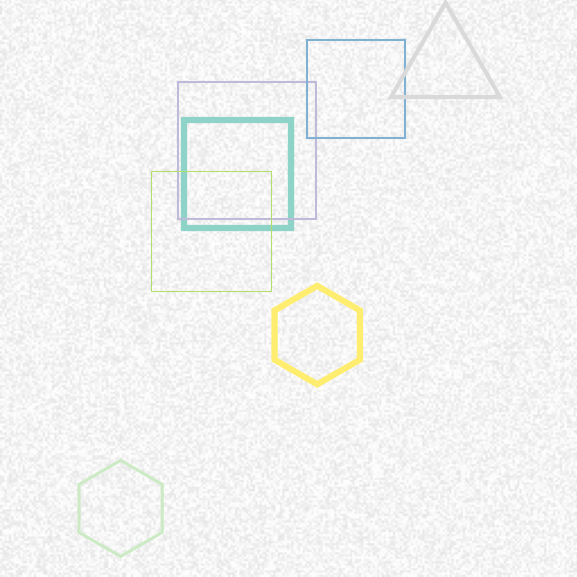[{"shape": "square", "thickness": 3, "radius": 0.46, "center": [0.412, 0.698]}, {"shape": "square", "thickness": 1, "radius": 0.6, "center": [0.427, 0.739]}, {"shape": "square", "thickness": 1, "radius": 0.43, "center": [0.616, 0.845]}, {"shape": "square", "thickness": 0.5, "radius": 0.52, "center": [0.366, 0.598]}, {"shape": "triangle", "thickness": 2, "radius": 0.54, "center": [0.772, 0.886]}, {"shape": "hexagon", "thickness": 1.5, "radius": 0.42, "center": [0.209, 0.119]}, {"shape": "hexagon", "thickness": 3, "radius": 0.43, "center": [0.549, 0.419]}]